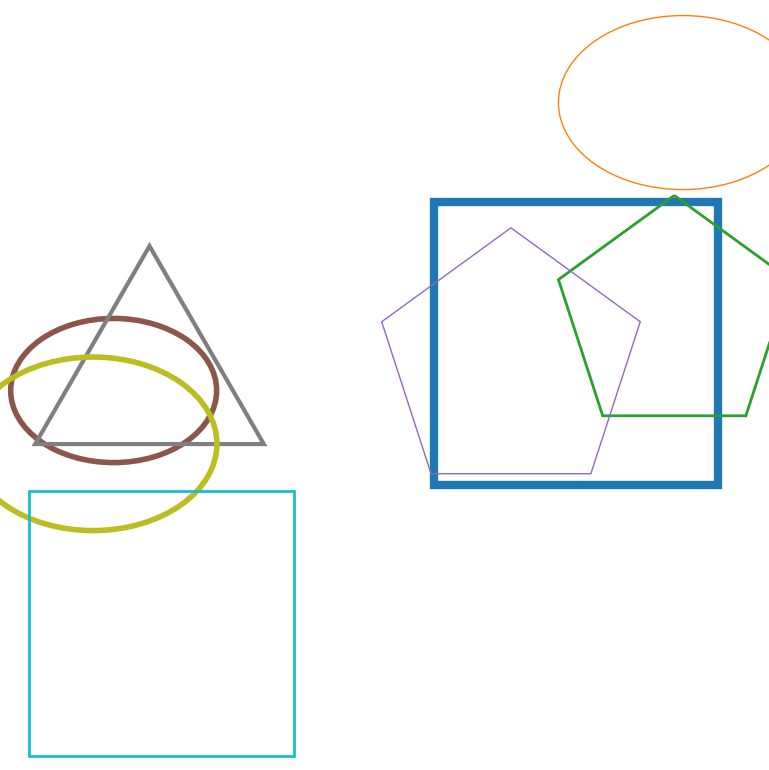[{"shape": "square", "thickness": 3, "radius": 0.92, "center": [0.748, 0.554]}, {"shape": "oval", "thickness": 0.5, "radius": 0.81, "center": [0.887, 0.867]}, {"shape": "pentagon", "thickness": 1, "radius": 0.79, "center": [0.876, 0.588]}, {"shape": "pentagon", "thickness": 0.5, "radius": 0.88, "center": [0.664, 0.528]}, {"shape": "oval", "thickness": 2, "radius": 0.67, "center": [0.148, 0.493]}, {"shape": "triangle", "thickness": 1.5, "radius": 0.86, "center": [0.194, 0.509]}, {"shape": "oval", "thickness": 2, "radius": 0.8, "center": [0.121, 0.424]}, {"shape": "square", "thickness": 1, "radius": 0.86, "center": [0.21, 0.19]}]